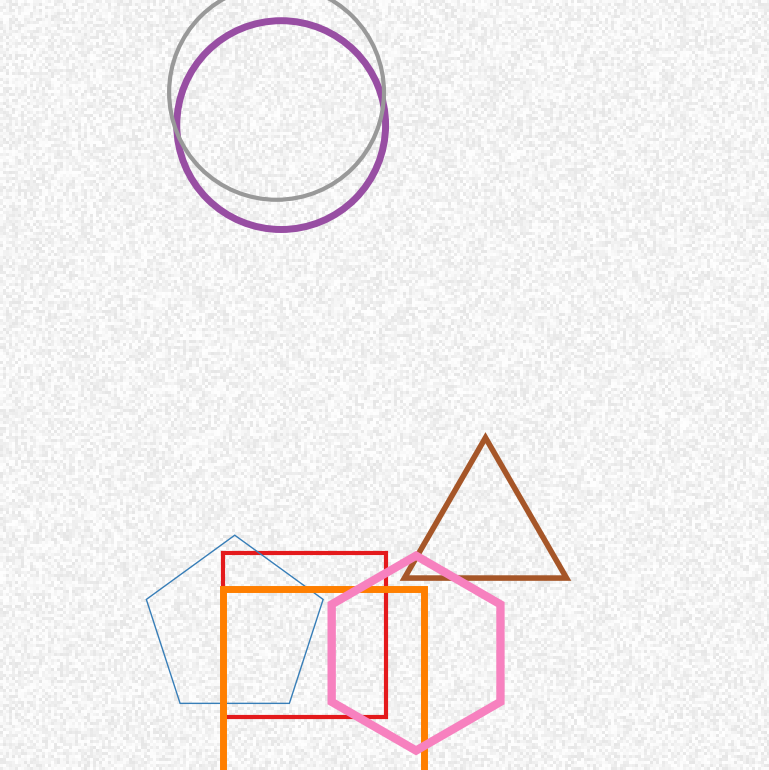[{"shape": "square", "thickness": 1.5, "radius": 0.53, "center": [0.396, 0.176]}, {"shape": "pentagon", "thickness": 0.5, "radius": 0.6, "center": [0.305, 0.184]}, {"shape": "circle", "thickness": 2.5, "radius": 0.68, "center": [0.365, 0.838]}, {"shape": "square", "thickness": 2.5, "radius": 0.65, "center": [0.42, 0.104]}, {"shape": "triangle", "thickness": 2, "radius": 0.61, "center": [0.63, 0.31]}, {"shape": "hexagon", "thickness": 3, "radius": 0.63, "center": [0.54, 0.152]}, {"shape": "circle", "thickness": 1.5, "radius": 0.7, "center": [0.359, 0.88]}]